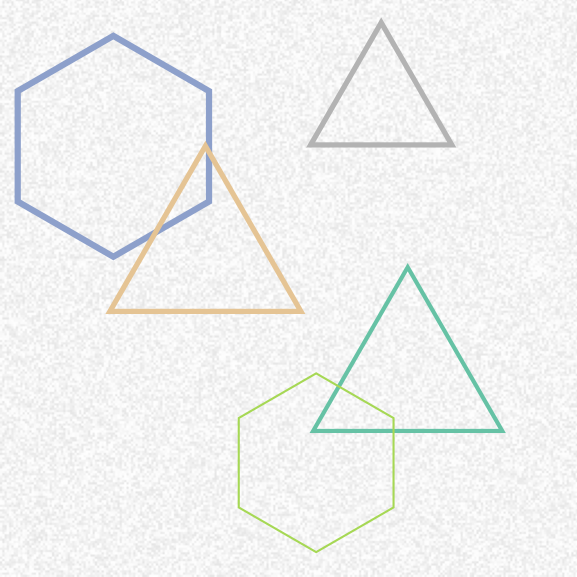[{"shape": "triangle", "thickness": 2, "radius": 0.95, "center": [0.706, 0.347]}, {"shape": "hexagon", "thickness": 3, "radius": 0.96, "center": [0.196, 0.746]}, {"shape": "hexagon", "thickness": 1, "radius": 0.77, "center": [0.547, 0.198]}, {"shape": "triangle", "thickness": 2.5, "radius": 0.95, "center": [0.356, 0.555]}, {"shape": "triangle", "thickness": 2.5, "radius": 0.71, "center": [0.66, 0.819]}]